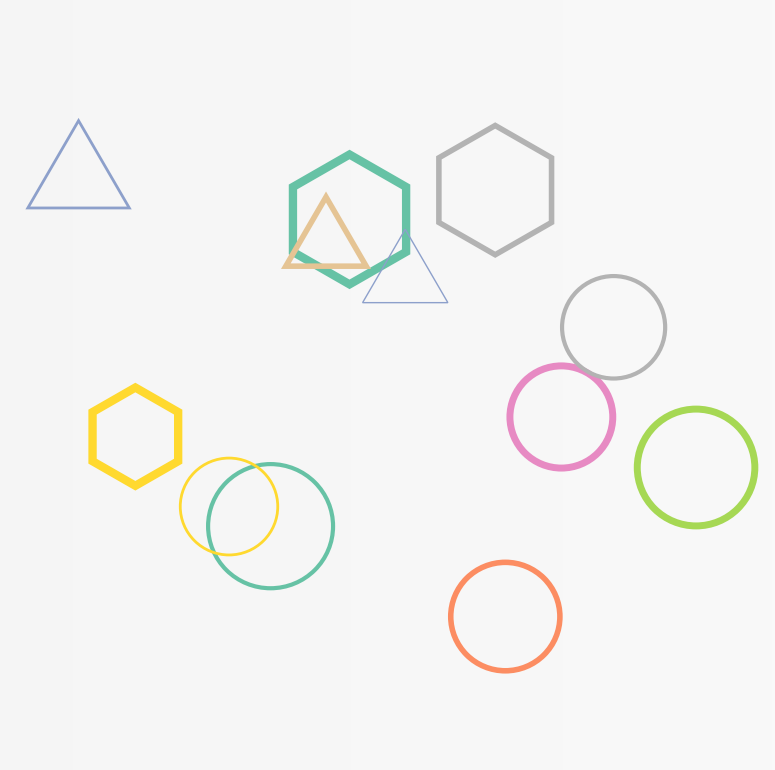[{"shape": "circle", "thickness": 1.5, "radius": 0.4, "center": [0.349, 0.317]}, {"shape": "hexagon", "thickness": 3, "radius": 0.42, "center": [0.451, 0.715]}, {"shape": "circle", "thickness": 2, "radius": 0.35, "center": [0.652, 0.199]}, {"shape": "triangle", "thickness": 0.5, "radius": 0.32, "center": [0.523, 0.639]}, {"shape": "triangle", "thickness": 1, "radius": 0.38, "center": [0.101, 0.768]}, {"shape": "circle", "thickness": 2.5, "radius": 0.33, "center": [0.724, 0.458]}, {"shape": "circle", "thickness": 2.5, "radius": 0.38, "center": [0.898, 0.393]}, {"shape": "circle", "thickness": 1, "radius": 0.31, "center": [0.295, 0.342]}, {"shape": "hexagon", "thickness": 3, "radius": 0.32, "center": [0.175, 0.433]}, {"shape": "triangle", "thickness": 2, "radius": 0.3, "center": [0.421, 0.684]}, {"shape": "circle", "thickness": 1.5, "radius": 0.33, "center": [0.792, 0.575]}, {"shape": "hexagon", "thickness": 2, "radius": 0.42, "center": [0.639, 0.753]}]